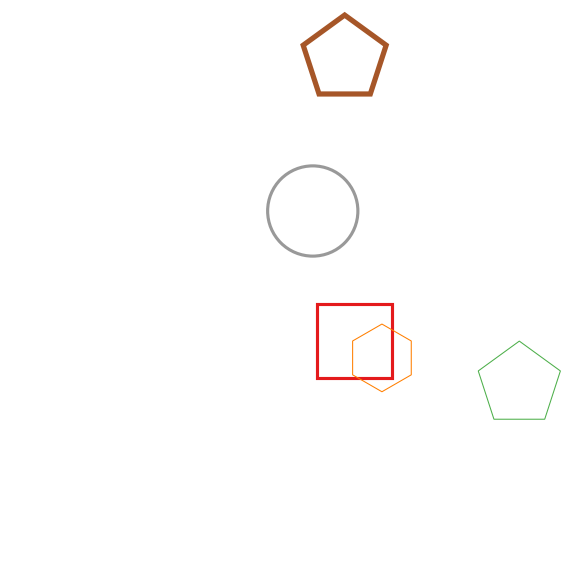[{"shape": "square", "thickness": 1.5, "radius": 0.32, "center": [0.614, 0.408]}, {"shape": "pentagon", "thickness": 0.5, "radius": 0.37, "center": [0.899, 0.334]}, {"shape": "hexagon", "thickness": 0.5, "radius": 0.29, "center": [0.661, 0.379]}, {"shape": "pentagon", "thickness": 2.5, "radius": 0.38, "center": [0.597, 0.898]}, {"shape": "circle", "thickness": 1.5, "radius": 0.39, "center": [0.542, 0.634]}]